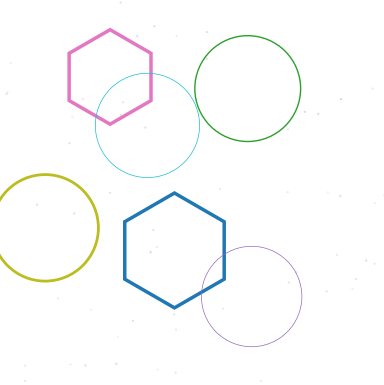[{"shape": "hexagon", "thickness": 2.5, "radius": 0.75, "center": [0.453, 0.349]}, {"shape": "circle", "thickness": 1, "radius": 0.69, "center": [0.643, 0.77]}, {"shape": "circle", "thickness": 0.5, "radius": 0.65, "center": [0.654, 0.23]}, {"shape": "hexagon", "thickness": 2.5, "radius": 0.61, "center": [0.286, 0.8]}, {"shape": "circle", "thickness": 2, "radius": 0.69, "center": [0.117, 0.408]}, {"shape": "circle", "thickness": 0.5, "radius": 0.68, "center": [0.383, 0.674]}]